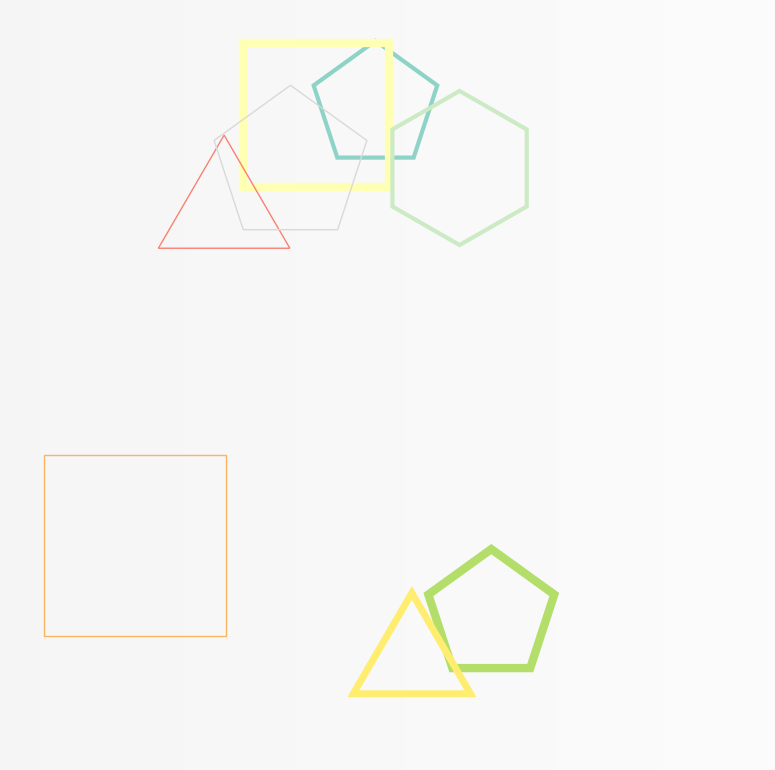[{"shape": "pentagon", "thickness": 1.5, "radius": 0.42, "center": [0.484, 0.863]}, {"shape": "square", "thickness": 3, "radius": 0.47, "center": [0.408, 0.85]}, {"shape": "triangle", "thickness": 0.5, "radius": 0.49, "center": [0.289, 0.727]}, {"shape": "square", "thickness": 0.5, "radius": 0.59, "center": [0.174, 0.291]}, {"shape": "pentagon", "thickness": 3, "radius": 0.43, "center": [0.634, 0.201]}, {"shape": "pentagon", "thickness": 0.5, "radius": 0.52, "center": [0.375, 0.786]}, {"shape": "hexagon", "thickness": 1.5, "radius": 0.5, "center": [0.593, 0.782]}, {"shape": "triangle", "thickness": 2.5, "radius": 0.44, "center": [0.531, 0.143]}]